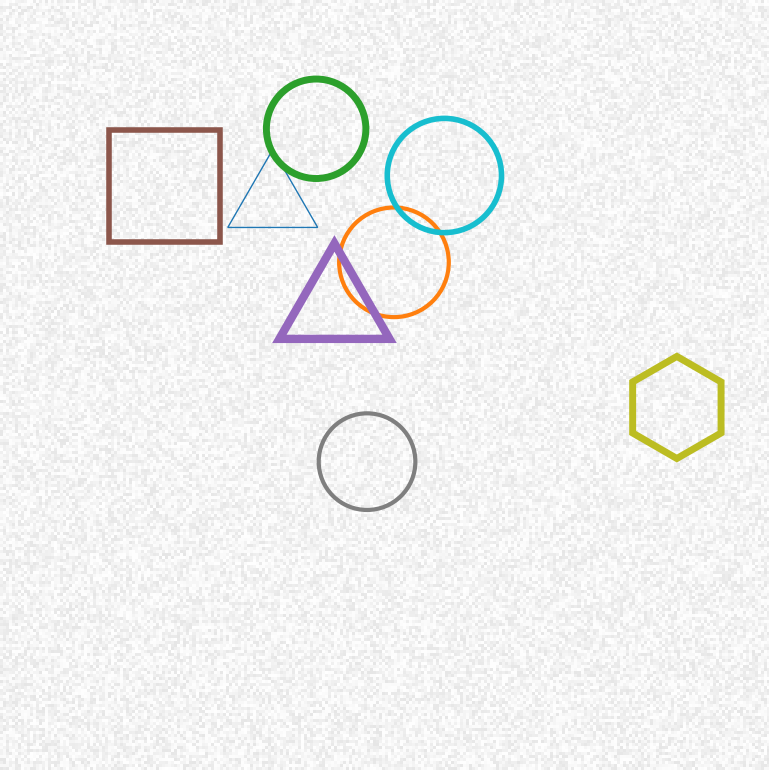[{"shape": "triangle", "thickness": 0.5, "radius": 0.34, "center": [0.354, 0.738]}, {"shape": "circle", "thickness": 1.5, "radius": 0.36, "center": [0.512, 0.659]}, {"shape": "circle", "thickness": 2.5, "radius": 0.32, "center": [0.411, 0.833]}, {"shape": "triangle", "thickness": 3, "radius": 0.41, "center": [0.434, 0.601]}, {"shape": "square", "thickness": 2, "radius": 0.36, "center": [0.214, 0.758]}, {"shape": "circle", "thickness": 1.5, "radius": 0.31, "center": [0.477, 0.4]}, {"shape": "hexagon", "thickness": 2.5, "radius": 0.33, "center": [0.879, 0.471]}, {"shape": "circle", "thickness": 2, "radius": 0.37, "center": [0.577, 0.772]}]